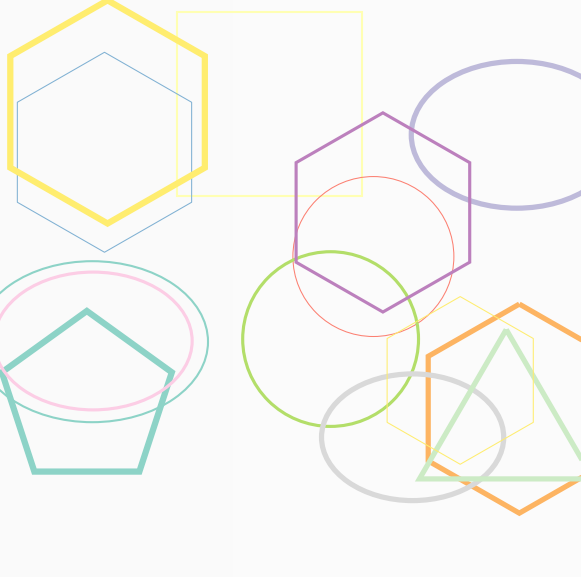[{"shape": "pentagon", "thickness": 3, "radius": 0.77, "center": [0.149, 0.307]}, {"shape": "oval", "thickness": 1, "radius": 1.0, "center": [0.159, 0.407]}, {"shape": "square", "thickness": 1, "radius": 0.8, "center": [0.463, 0.818]}, {"shape": "oval", "thickness": 2.5, "radius": 0.91, "center": [0.889, 0.766]}, {"shape": "circle", "thickness": 0.5, "radius": 0.69, "center": [0.642, 0.555]}, {"shape": "hexagon", "thickness": 0.5, "radius": 0.87, "center": [0.18, 0.735]}, {"shape": "hexagon", "thickness": 2.5, "radius": 0.91, "center": [0.893, 0.292]}, {"shape": "circle", "thickness": 1.5, "radius": 0.76, "center": [0.569, 0.412]}, {"shape": "oval", "thickness": 1.5, "radius": 0.85, "center": [0.16, 0.409]}, {"shape": "oval", "thickness": 2.5, "radius": 0.78, "center": [0.71, 0.242]}, {"shape": "hexagon", "thickness": 1.5, "radius": 0.86, "center": [0.659, 0.631]}, {"shape": "triangle", "thickness": 2.5, "radius": 0.86, "center": [0.871, 0.256]}, {"shape": "hexagon", "thickness": 3, "radius": 0.97, "center": [0.185, 0.805]}, {"shape": "hexagon", "thickness": 0.5, "radius": 0.73, "center": [0.792, 0.34]}]